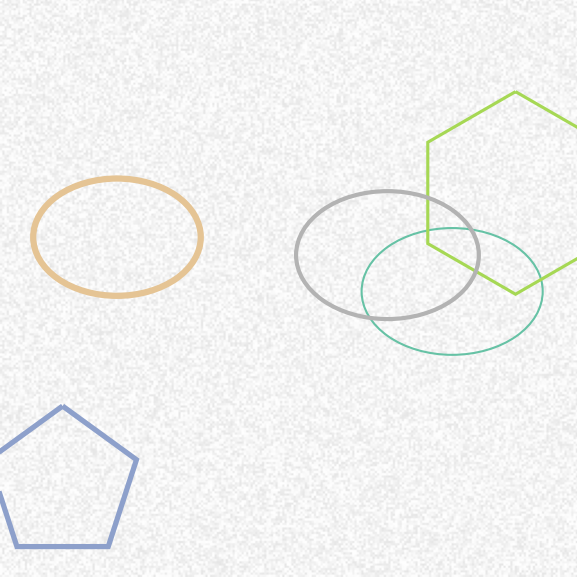[{"shape": "oval", "thickness": 1, "radius": 0.78, "center": [0.783, 0.494]}, {"shape": "pentagon", "thickness": 2.5, "radius": 0.67, "center": [0.108, 0.162]}, {"shape": "hexagon", "thickness": 1.5, "radius": 0.88, "center": [0.893, 0.665]}, {"shape": "oval", "thickness": 3, "radius": 0.73, "center": [0.203, 0.588]}, {"shape": "oval", "thickness": 2, "radius": 0.79, "center": [0.671, 0.557]}]